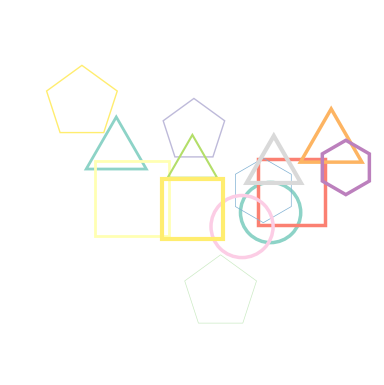[{"shape": "circle", "thickness": 2.5, "radius": 0.39, "center": [0.703, 0.448]}, {"shape": "triangle", "thickness": 2, "radius": 0.45, "center": [0.302, 0.606]}, {"shape": "square", "thickness": 2, "radius": 0.48, "center": [0.343, 0.484]}, {"shape": "pentagon", "thickness": 1, "radius": 0.42, "center": [0.504, 0.66]}, {"shape": "square", "thickness": 2.5, "radius": 0.43, "center": [0.758, 0.501]}, {"shape": "hexagon", "thickness": 0.5, "radius": 0.42, "center": [0.684, 0.505]}, {"shape": "triangle", "thickness": 2.5, "radius": 0.46, "center": [0.86, 0.625]}, {"shape": "triangle", "thickness": 1.5, "radius": 0.37, "center": [0.5, 0.575]}, {"shape": "circle", "thickness": 2.5, "radius": 0.4, "center": [0.629, 0.412]}, {"shape": "triangle", "thickness": 3, "radius": 0.41, "center": [0.711, 0.566]}, {"shape": "hexagon", "thickness": 2.5, "radius": 0.35, "center": [0.898, 0.565]}, {"shape": "pentagon", "thickness": 0.5, "radius": 0.49, "center": [0.573, 0.24]}, {"shape": "square", "thickness": 3, "radius": 0.4, "center": [0.5, 0.457]}, {"shape": "pentagon", "thickness": 1, "radius": 0.48, "center": [0.213, 0.734]}]